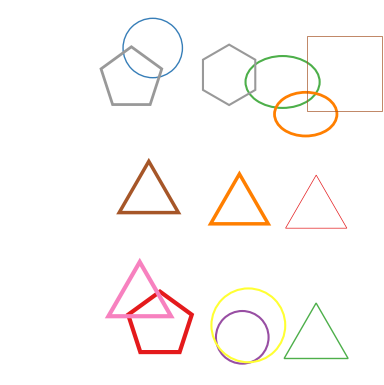[{"shape": "pentagon", "thickness": 3, "radius": 0.43, "center": [0.416, 0.156]}, {"shape": "triangle", "thickness": 0.5, "radius": 0.46, "center": [0.821, 0.453]}, {"shape": "circle", "thickness": 1, "radius": 0.39, "center": [0.397, 0.875]}, {"shape": "oval", "thickness": 1.5, "radius": 0.48, "center": [0.734, 0.787]}, {"shape": "triangle", "thickness": 1, "radius": 0.48, "center": [0.821, 0.117]}, {"shape": "circle", "thickness": 1.5, "radius": 0.34, "center": [0.629, 0.124]}, {"shape": "oval", "thickness": 2, "radius": 0.41, "center": [0.794, 0.704]}, {"shape": "triangle", "thickness": 2.5, "radius": 0.43, "center": [0.622, 0.462]}, {"shape": "circle", "thickness": 1.5, "radius": 0.48, "center": [0.645, 0.155]}, {"shape": "triangle", "thickness": 2.5, "radius": 0.44, "center": [0.386, 0.492]}, {"shape": "square", "thickness": 0.5, "radius": 0.49, "center": [0.895, 0.81]}, {"shape": "triangle", "thickness": 3, "radius": 0.47, "center": [0.363, 0.226]}, {"shape": "pentagon", "thickness": 2, "radius": 0.41, "center": [0.341, 0.796]}, {"shape": "hexagon", "thickness": 1.5, "radius": 0.39, "center": [0.595, 0.806]}]